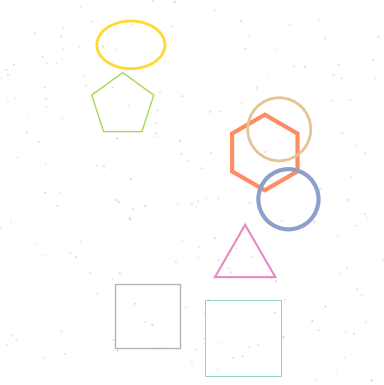[{"shape": "square", "thickness": 0.5, "radius": 0.49, "center": [0.631, 0.121]}, {"shape": "hexagon", "thickness": 3, "radius": 0.49, "center": [0.688, 0.604]}, {"shape": "circle", "thickness": 3, "radius": 0.39, "center": [0.749, 0.482]}, {"shape": "triangle", "thickness": 1.5, "radius": 0.45, "center": [0.637, 0.326]}, {"shape": "pentagon", "thickness": 1, "radius": 0.42, "center": [0.319, 0.727]}, {"shape": "oval", "thickness": 2, "radius": 0.44, "center": [0.34, 0.883]}, {"shape": "circle", "thickness": 2, "radius": 0.41, "center": [0.725, 0.664]}, {"shape": "square", "thickness": 1, "radius": 0.42, "center": [0.383, 0.179]}]